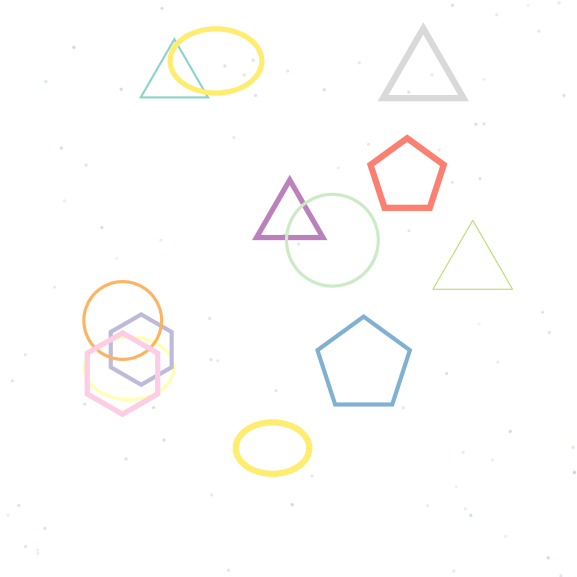[{"shape": "triangle", "thickness": 1, "radius": 0.34, "center": [0.302, 0.864]}, {"shape": "oval", "thickness": 1.5, "radius": 0.39, "center": [0.224, 0.362]}, {"shape": "hexagon", "thickness": 2, "radius": 0.3, "center": [0.244, 0.394]}, {"shape": "pentagon", "thickness": 3, "radius": 0.33, "center": [0.705, 0.693]}, {"shape": "pentagon", "thickness": 2, "radius": 0.42, "center": [0.63, 0.367]}, {"shape": "circle", "thickness": 1.5, "radius": 0.34, "center": [0.213, 0.444]}, {"shape": "triangle", "thickness": 0.5, "radius": 0.4, "center": [0.819, 0.538]}, {"shape": "hexagon", "thickness": 2.5, "radius": 0.35, "center": [0.212, 0.352]}, {"shape": "triangle", "thickness": 3, "radius": 0.4, "center": [0.733, 0.869]}, {"shape": "triangle", "thickness": 2.5, "radius": 0.33, "center": [0.502, 0.621]}, {"shape": "circle", "thickness": 1.5, "radius": 0.4, "center": [0.576, 0.583]}, {"shape": "oval", "thickness": 3, "radius": 0.32, "center": [0.472, 0.223]}, {"shape": "oval", "thickness": 2.5, "radius": 0.4, "center": [0.374, 0.894]}]